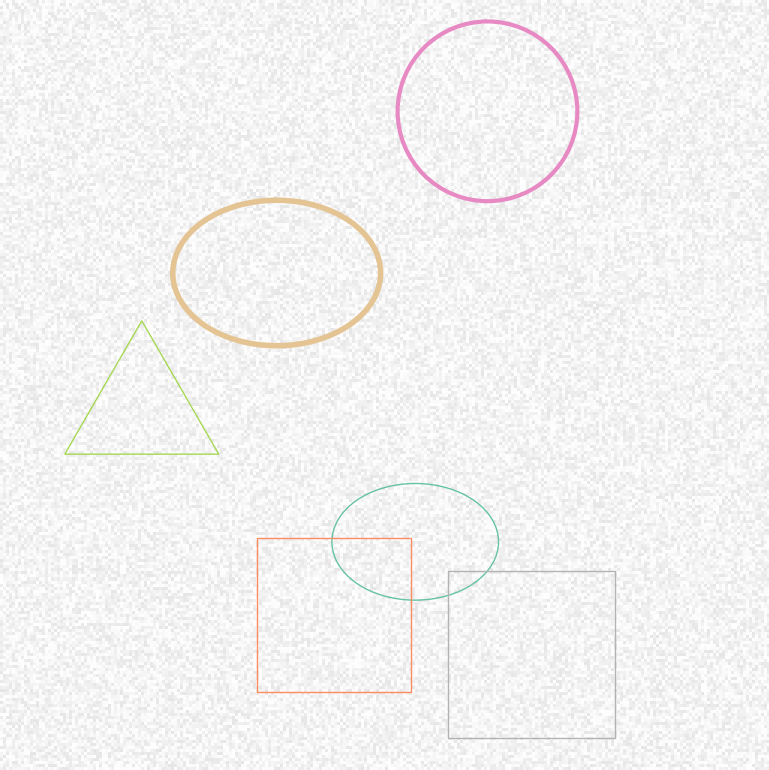[{"shape": "oval", "thickness": 0.5, "radius": 0.54, "center": [0.539, 0.296]}, {"shape": "square", "thickness": 0.5, "radius": 0.5, "center": [0.434, 0.201]}, {"shape": "circle", "thickness": 1.5, "radius": 0.58, "center": [0.633, 0.855]}, {"shape": "triangle", "thickness": 0.5, "radius": 0.58, "center": [0.184, 0.468]}, {"shape": "oval", "thickness": 2, "radius": 0.67, "center": [0.359, 0.645]}, {"shape": "square", "thickness": 0.5, "radius": 0.54, "center": [0.69, 0.149]}]